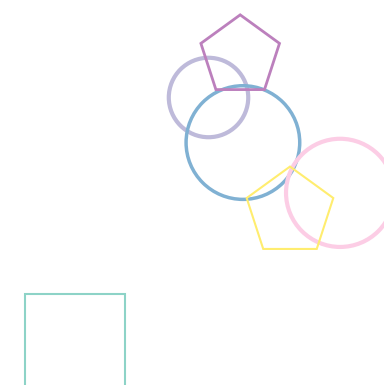[{"shape": "square", "thickness": 1.5, "radius": 0.65, "center": [0.194, 0.105]}, {"shape": "circle", "thickness": 3, "radius": 0.52, "center": [0.542, 0.747]}, {"shape": "circle", "thickness": 2.5, "radius": 0.74, "center": [0.631, 0.63]}, {"shape": "circle", "thickness": 3, "radius": 0.7, "center": [0.883, 0.499]}, {"shape": "pentagon", "thickness": 2, "radius": 0.54, "center": [0.624, 0.854]}, {"shape": "pentagon", "thickness": 1.5, "radius": 0.59, "center": [0.753, 0.449]}]